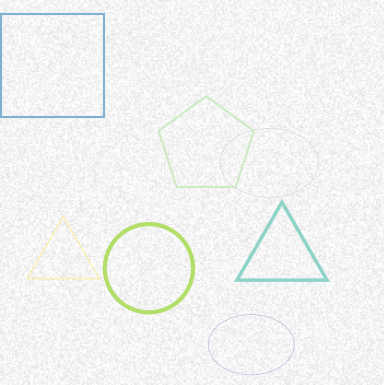[{"shape": "triangle", "thickness": 2.5, "radius": 0.67, "center": [0.732, 0.34]}, {"shape": "oval", "thickness": 0.5, "radius": 0.56, "center": [0.653, 0.105]}, {"shape": "square", "thickness": 1.5, "radius": 0.67, "center": [0.136, 0.83]}, {"shape": "circle", "thickness": 3, "radius": 0.57, "center": [0.387, 0.303]}, {"shape": "oval", "thickness": 0.5, "radius": 0.64, "center": [0.7, 0.577]}, {"shape": "pentagon", "thickness": 1.5, "radius": 0.65, "center": [0.536, 0.62]}, {"shape": "triangle", "thickness": 0.5, "radius": 0.54, "center": [0.164, 0.33]}]